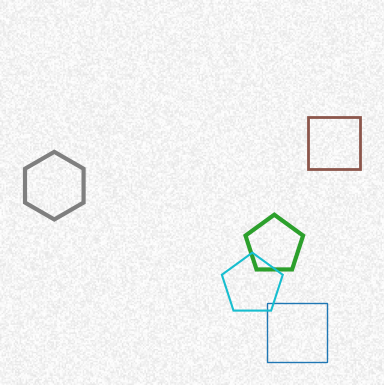[{"shape": "square", "thickness": 1, "radius": 0.39, "center": [0.771, 0.136]}, {"shape": "pentagon", "thickness": 3, "radius": 0.39, "center": [0.712, 0.364]}, {"shape": "square", "thickness": 2, "radius": 0.34, "center": [0.867, 0.629]}, {"shape": "hexagon", "thickness": 3, "radius": 0.44, "center": [0.141, 0.518]}, {"shape": "pentagon", "thickness": 1.5, "radius": 0.42, "center": [0.655, 0.261]}]